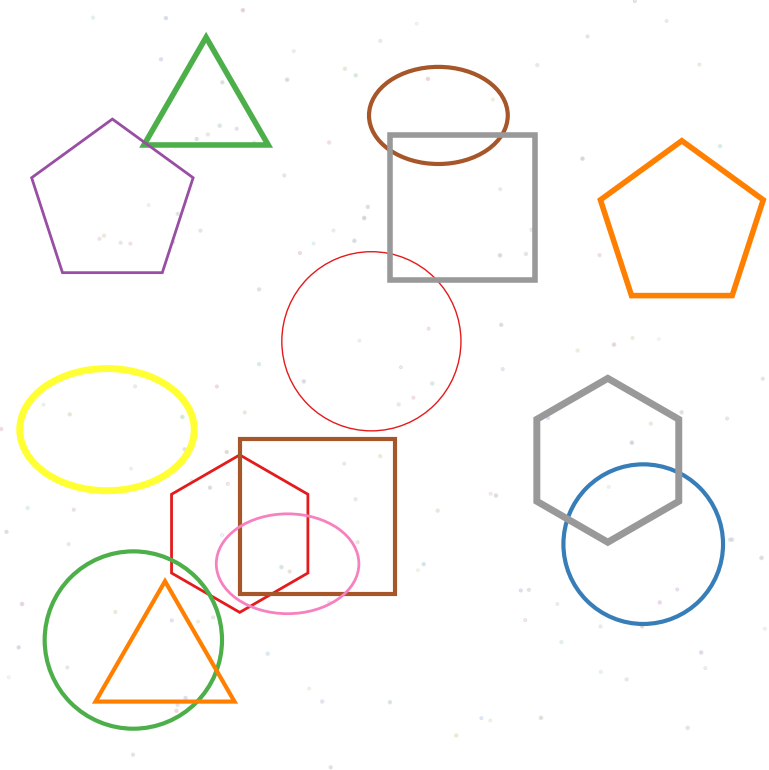[{"shape": "circle", "thickness": 0.5, "radius": 0.58, "center": [0.482, 0.557]}, {"shape": "hexagon", "thickness": 1, "radius": 0.51, "center": [0.311, 0.307]}, {"shape": "circle", "thickness": 1.5, "radius": 0.52, "center": [0.835, 0.293]}, {"shape": "triangle", "thickness": 2, "radius": 0.47, "center": [0.268, 0.858]}, {"shape": "circle", "thickness": 1.5, "radius": 0.58, "center": [0.173, 0.169]}, {"shape": "pentagon", "thickness": 1, "radius": 0.55, "center": [0.146, 0.735]}, {"shape": "triangle", "thickness": 1.5, "radius": 0.52, "center": [0.214, 0.141]}, {"shape": "pentagon", "thickness": 2, "radius": 0.56, "center": [0.886, 0.706]}, {"shape": "oval", "thickness": 2.5, "radius": 0.57, "center": [0.139, 0.442]}, {"shape": "oval", "thickness": 1.5, "radius": 0.45, "center": [0.569, 0.85]}, {"shape": "square", "thickness": 1.5, "radius": 0.5, "center": [0.412, 0.329]}, {"shape": "oval", "thickness": 1, "radius": 0.46, "center": [0.373, 0.268]}, {"shape": "hexagon", "thickness": 2.5, "radius": 0.53, "center": [0.789, 0.402]}, {"shape": "square", "thickness": 2, "radius": 0.47, "center": [0.6, 0.73]}]